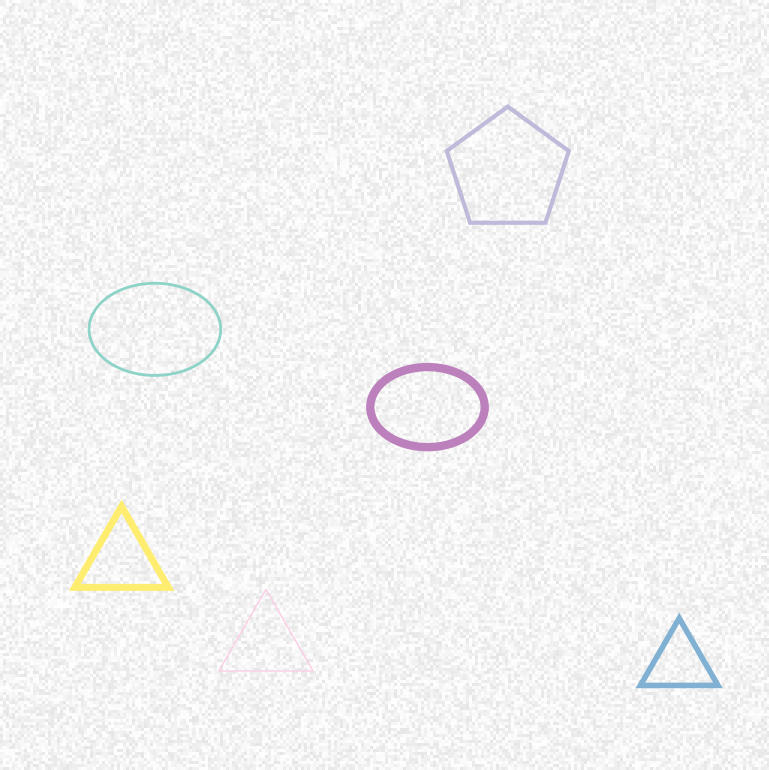[{"shape": "oval", "thickness": 1, "radius": 0.43, "center": [0.201, 0.572]}, {"shape": "pentagon", "thickness": 1.5, "radius": 0.42, "center": [0.659, 0.778]}, {"shape": "triangle", "thickness": 2, "radius": 0.29, "center": [0.882, 0.139]}, {"shape": "triangle", "thickness": 0.5, "radius": 0.35, "center": [0.345, 0.164]}, {"shape": "oval", "thickness": 3, "radius": 0.37, "center": [0.555, 0.471]}, {"shape": "triangle", "thickness": 2.5, "radius": 0.35, "center": [0.158, 0.272]}]